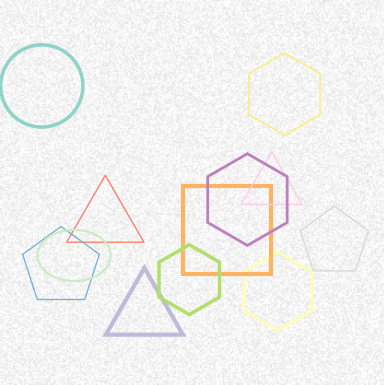[{"shape": "circle", "thickness": 2.5, "radius": 0.53, "center": [0.109, 0.777]}, {"shape": "hexagon", "thickness": 2, "radius": 0.51, "center": [0.722, 0.244]}, {"shape": "triangle", "thickness": 3, "radius": 0.58, "center": [0.375, 0.189]}, {"shape": "triangle", "thickness": 1, "radius": 0.58, "center": [0.274, 0.429]}, {"shape": "pentagon", "thickness": 1, "radius": 0.52, "center": [0.158, 0.307]}, {"shape": "square", "thickness": 3, "radius": 0.57, "center": [0.589, 0.402]}, {"shape": "hexagon", "thickness": 2.5, "radius": 0.45, "center": [0.492, 0.274]}, {"shape": "triangle", "thickness": 1, "radius": 0.46, "center": [0.706, 0.515]}, {"shape": "pentagon", "thickness": 1, "radius": 0.46, "center": [0.869, 0.372]}, {"shape": "hexagon", "thickness": 2, "radius": 0.6, "center": [0.643, 0.482]}, {"shape": "oval", "thickness": 1.5, "radius": 0.48, "center": [0.192, 0.336]}, {"shape": "hexagon", "thickness": 1, "radius": 0.53, "center": [0.739, 0.756]}]